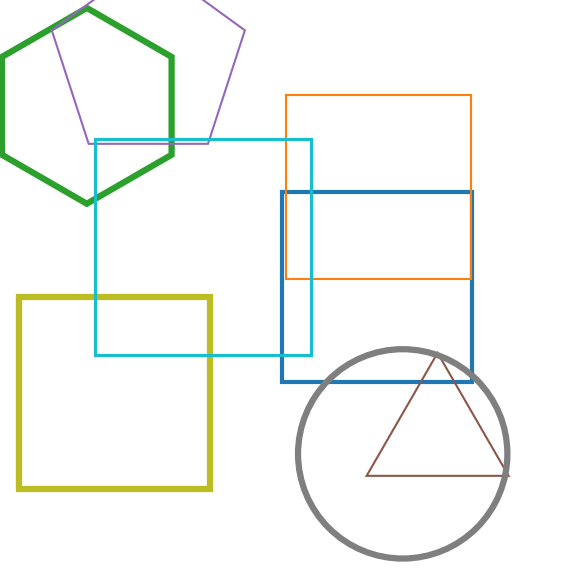[{"shape": "square", "thickness": 2, "radius": 0.82, "center": [0.652, 0.502]}, {"shape": "square", "thickness": 1, "radius": 0.8, "center": [0.656, 0.675]}, {"shape": "hexagon", "thickness": 3, "radius": 0.85, "center": [0.15, 0.816]}, {"shape": "pentagon", "thickness": 1, "radius": 0.88, "center": [0.257, 0.892]}, {"shape": "triangle", "thickness": 1, "radius": 0.71, "center": [0.758, 0.246]}, {"shape": "circle", "thickness": 3, "radius": 0.91, "center": [0.697, 0.213]}, {"shape": "square", "thickness": 3, "radius": 0.83, "center": [0.198, 0.319]}, {"shape": "square", "thickness": 1.5, "radius": 0.94, "center": [0.352, 0.572]}]